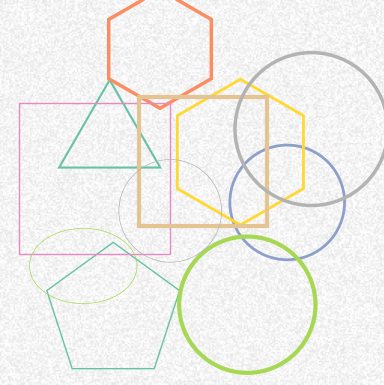[{"shape": "triangle", "thickness": 1.5, "radius": 0.76, "center": [0.285, 0.641]}, {"shape": "pentagon", "thickness": 1, "radius": 0.91, "center": [0.294, 0.189]}, {"shape": "hexagon", "thickness": 2.5, "radius": 0.77, "center": [0.416, 0.873]}, {"shape": "circle", "thickness": 2, "radius": 0.74, "center": [0.746, 0.474]}, {"shape": "square", "thickness": 1, "radius": 0.98, "center": [0.245, 0.535]}, {"shape": "oval", "thickness": 0.5, "radius": 0.7, "center": [0.216, 0.309]}, {"shape": "circle", "thickness": 3, "radius": 0.89, "center": [0.642, 0.209]}, {"shape": "hexagon", "thickness": 2, "radius": 0.95, "center": [0.624, 0.605]}, {"shape": "square", "thickness": 3, "radius": 0.83, "center": [0.527, 0.581]}, {"shape": "circle", "thickness": 0.5, "radius": 0.67, "center": [0.442, 0.452]}, {"shape": "circle", "thickness": 2.5, "radius": 0.99, "center": [0.809, 0.665]}]